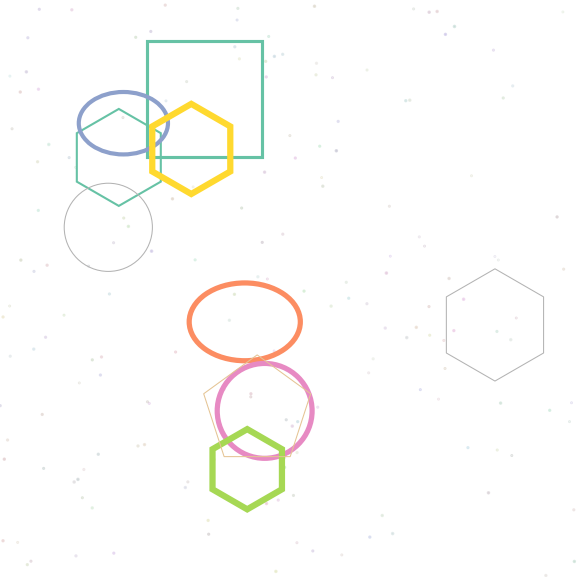[{"shape": "hexagon", "thickness": 1, "radius": 0.42, "center": [0.206, 0.727]}, {"shape": "square", "thickness": 1.5, "radius": 0.5, "center": [0.354, 0.827]}, {"shape": "oval", "thickness": 2.5, "radius": 0.48, "center": [0.424, 0.442]}, {"shape": "oval", "thickness": 2, "radius": 0.39, "center": [0.214, 0.786]}, {"shape": "circle", "thickness": 2.5, "radius": 0.41, "center": [0.458, 0.288]}, {"shape": "hexagon", "thickness": 3, "radius": 0.35, "center": [0.428, 0.187]}, {"shape": "hexagon", "thickness": 3, "radius": 0.39, "center": [0.331, 0.741]}, {"shape": "pentagon", "thickness": 0.5, "radius": 0.49, "center": [0.445, 0.287]}, {"shape": "hexagon", "thickness": 0.5, "radius": 0.49, "center": [0.857, 0.436]}, {"shape": "circle", "thickness": 0.5, "radius": 0.38, "center": [0.188, 0.606]}]